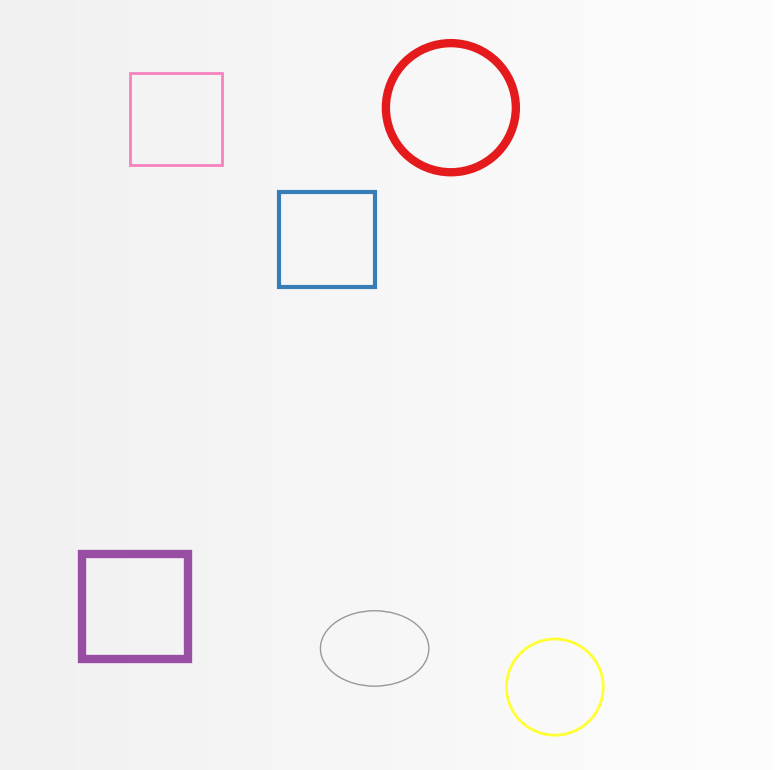[{"shape": "circle", "thickness": 3, "radius": 0.42, "center": [0.582, 0.86]}, {"shape": "square", "thickness": 1.5, "radius": 0.31, "center": [0.422, 0.689]}, {"shape": "square", "thickness": 3, "radius": 0.34, "center": [0.175, 0.212]}, {"shape": "circle", "thickness": 1, "radius": 0.31, "center": [0.716, 0.108]}, {"shape": "square", "thickness": 1, "radius": 0.3, "center": [0.227, 0.845]}, {"shape": "oval", "thickness": 0.5, "radius": 0.35, "center": [0.483, 0.158]}]